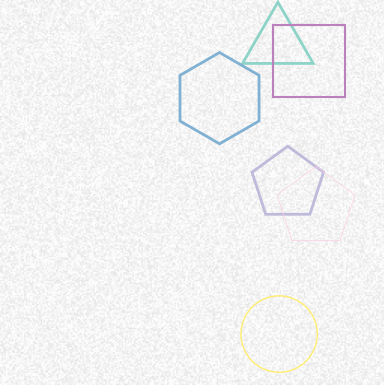[{"shape": "triangle", "thickness": 2, "radius": 0.53, "center": [0.722, 0.888]}, {"shape": "pentagon", "thickness": 2, "radius": 0.49, "center": [0.747, 0.522]}, {"shape": "hexagon", "thickness": 2, "radius": 0.59, "center": [0.57, 0.745]}, {"shape": "pentagon", "thickness": 0.5, "radius": 0.53, "center": [0.821, 0.461]}, {"shape": "square", "thickness": 1.5, "radius": 0.47, "center": [0.802, 0.841]}, {"shape": "circle", "thickness": 1, "radius": 0.5, "center": [0.725, 0.132]}]